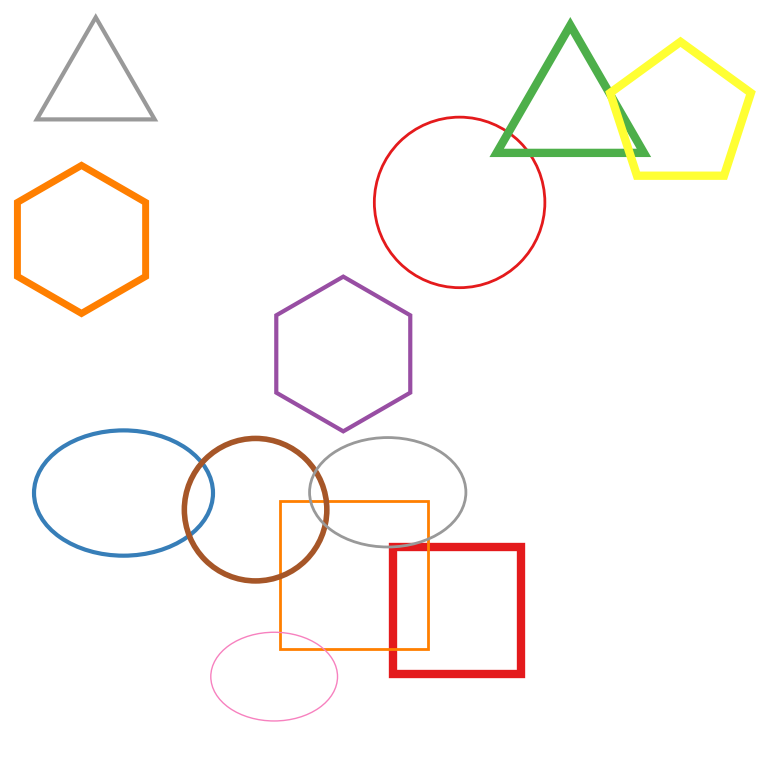[{"shape": "circle", "thickness": 1, "radius": 0.55, "center": [0.597, 0.737]}, {"shape": "square", "thickness": 3, "radius": 0.41, "center": [0.594, 0.207]}, {"shape": "oval", "thickness": 1.5, "radius": 0.58, "center": [0.16, 0.36]}, {"shape": "triangle", "thickness": 3, "radius": 0.55, "center": [0.741, 0.857]}, {"shape": "hexagon", "thickness": 1.5, "radius": 0.5, "center": [0.446, 0.54]}, {"shape": "hexagon", "thickness": 2.5, "radius": 0.48, "center": [0.106, 0.689]}, {"shape": "square", "thickness": 1, "radius": 0.48, "center": [0.459, 0.253]}, {"shape": "pentagon", "thickness": 3, "radius": 0.48, "center": [0.884, 0.85]}, {"shape": "circle", "thickness": 2, "radius": 0.46, "center": [0.332, 0.338]}, {"shape": "oval", "thickness": 0.5, "radius": 0.41, "center": [0.356, 0.121]}, {"shape": "oval", "thickness": 1, "radius": 0.51, "center": [0.504, 0.361]}, {"shape": "triangle", "thickness": 1.5, "radius": 0.44, "center": [0.124, 0.889]}]